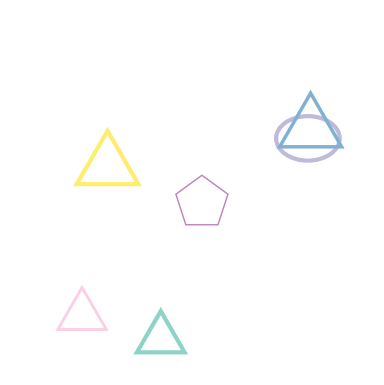[{"shape": "triangle", "thickness": 3, "radius": 0.36, "center": [0.418, 0.121]}, {"shape": "oval", "thickness": 3, "radius": 0.41, "center": [0.8, 0.641]}, {"shape": "triangle", "thickness": 2.5, "radius": 0.46, "center": [0.807, 0.665]}, {"shape": "triangle", "thickness": 2, "radius": 0.36, "center": [0.213, 0.18]}, {"shape": "pentagon", "thickness": 1, "radius": 0.36, "center": [0.524, 0.474]}, {"shape": "triangle", "thickness": 3, "radius": 0.46, "center": [0.279, 0.568]}]